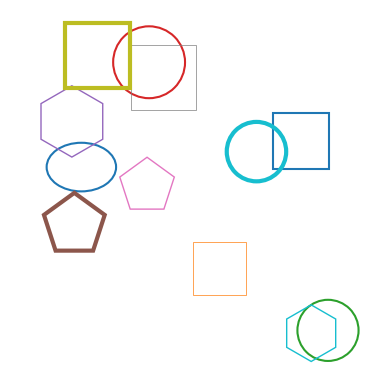[{"shape": "square", "thickness": 1.5, "radius": 0.36, "center": [0.781, 0.634]}, {"shape": "oval", "thickness": 1.5, "radius": 0.45, "center": [0.211, 0.566]}, {"shape": "square", "thickness": 0.5, "radius": 0.35, "center": [0.57, 0.303]}, {"shape": "circle", "thickness": 1.5, "radius": 0.4, "center": [0.852, 0.142]}, {"shape": "circle", "thickness": 1.5, "radius": 0.47, "center": [0.387, 0.838]}, {"shape": "hexagon", "thickness": 1, "radius": 0.46, "center": [0.187, 0.685]}, {"shape": "pentagon", "thickness": 3, "radius": 0.41, "center": [0.193, 0.416]}, {"shape": "pentagon", "thickness": 1, "radius": 0.37, "center": [0.382, 0.517]}, {"shape": "square", "thickness": 0.5, "radius": 0.42, "center": [0.426, 0.798]}, {"shape": "square", "thickness": 3, "radius": 0.42, "center": [0.252, 0.856]}, {"shape": "hexagon", "thickness": 1, "radius": 0.37, "center": [0.808, 0.135]}, {"shape": "circle", "thickness": 3, "radius": 0.39, "center": [0.666, 0.606]}]